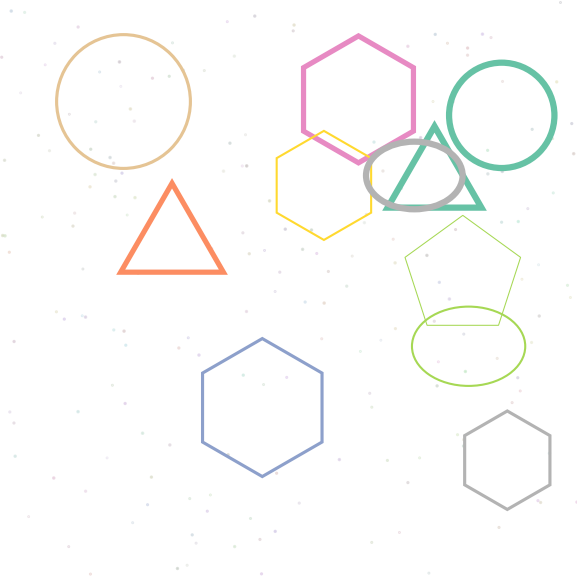[{"shape": "triangle", "thickness": 3, "radius": 0.47, "center": [0.752, 0.687]}, {"shape": "circle", "thickness": 3, "radius": 0.46, "center": [0.869, 0.799]}, {"shape": "triangle", "thickness": 2.5, "radius": 0.51, "center": [0.298, 0.579]}, {"shape": "hexagon", "thickness": 1.5, "radius": 0.6, "center": [0.454, 0.293]}, {"shape": "hexagon", "thickness": 2.5, "radius": 0.55, "center": [0.621, 0.827]}, {"shape": "oval", "thickness": 1, "radius": 0.49, "center": [0.811, 0.4]}, {"shape": "pentagon", "thickness": 0.5, "radius": 0.53, "center": [0.801, 0.521]}, {"shape": "hexagon", "thickness": 1, "radius": 0.47, "center": [0.561, 0.678]}, {"shape": "circle", "thickness": 1.5, "radius": 0.58, "center": [0.214, 0.823]}, {"shape": "oval", "thickness": 3, "radius": 0.42, "center": [0.717, 0.695]}, {"shape": "hexagon", "thickness": 1.5, "radius": 0.43, "center": [0.878, 0.202]}]